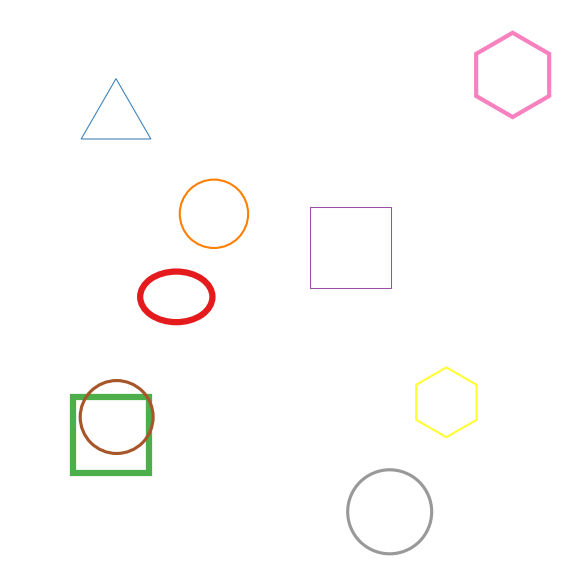[{"shape": "oval", "thickness": 3, "radius": 0.31, "center": [0.305, 0.485]}, {"shape": "triangle", "thickness": 0.5, "radius": 0.35, "center": [0.201, 0.793]}, {"shape": "square", "thickness": 3, "radius": 0.33, "center": [0.192, 0.246]}, {"shape": "square", "thickness": 0.5, "radius": 0.35, "center": [0.606, 0.571]}, {"shape": "circle", "thickness": 1, "radius": 0.3, "center": [0.37, 0.629]}, {"shape": "hexagon", "thickness": 1, "radius": 0.3, "center": [0.773, 0.302]}, {"shape": "circle", "thickness": 1.5, "radius": 0.32, "center": [0.202, 0.277]}, {"shape": "hexagon", "thickness": 2, "radius": 0.36, "center": [0.888, 0.869]}, {"shape": "circle", "thickness": 1.5, "radius": 0.36, "center": [0.675, 0.113]}]